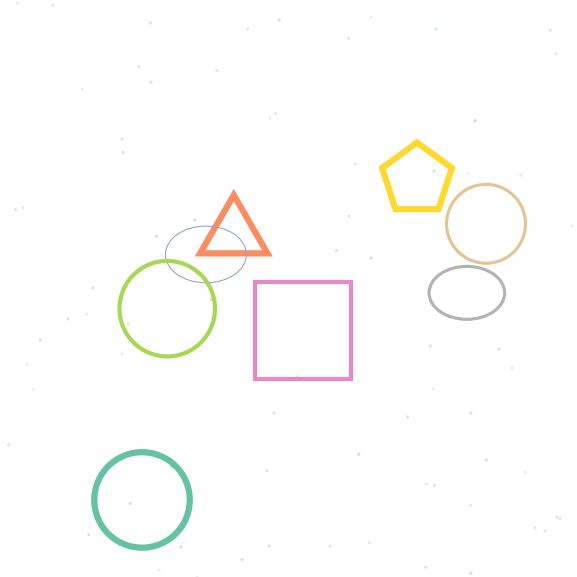[{"shape": "circle", "thickness": 3, "radius": 0.41, "center": [0.246, 0.133]}, {"shape": "triangle", "thickness": 3, "radius": 0.34, "center": [0.405, 0.594]}, {"shape": "oval", "thickness": 0.5, "radius": 0.35, "center": [0.357, 0.559]}, {"shape": "square", "thickness": 2, "radius": 0.42, "center": [0.524, 0.427]}, {"shape": "circle", "thickness": 2, "radius": 0.41, "center": [0.29, 0.465]}, {"shape": "pentagon", "thickness": 3, "radius": 0.32, "center": [0.722, 0.689]}, {"shape": "circle", "thickness": 1.5, "radius": 0.34, "center": [0.842, 0.612]}, {"shape": "oval", "thickness": 1.5, "radius": 0.33, "center": [0.808, 0.492]}]